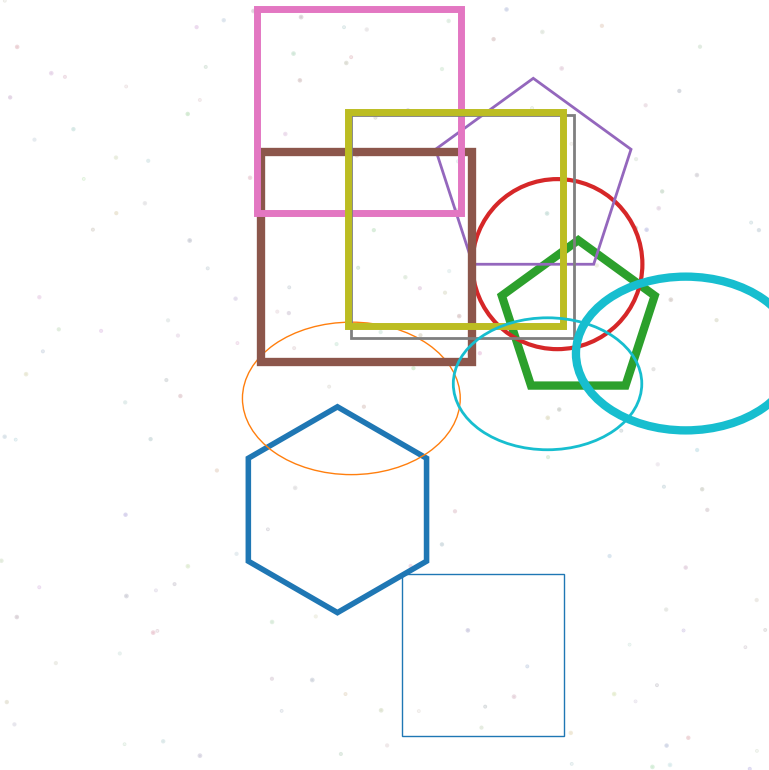[{"shape": "hexagon", "thickness": 2, "radius": 0.67, "center": [0.438, 0.338]}, {"shape": "square", "thickness": 0.5, "radius": 0.53, "center": [0.627, 0.149]}, {"shape": "oval", "thickness": 0.5, "radius": 0.71, "center": [0.456, 0.483]}, {"shape": "pentagon", "thickness": 3, "radius": 0.52, "center": [0.751, 0.584]}, {"shape": "circle", "thickness": 1.5, "radius": 0.55, "center": [0.724, 0.657]}, {"shape": "pentagon", "thickness": 1, "radius": 0.67, "center": [0.693, 0.765]}, {"shape": "square", "thickness": 3, "radius": 0.68, "center": [0.476, 0.666]}, {"shape": "square", "thickness": 2.5, "radius": 0.66, "center": [0.466, 0.855]}, {"shape": "square", "thickness": 1, "radius": 0.72, "center": [0.601, 0.706]}, {"shape": "square", "thickness": 2.5, "radius": 0.7, "center": [0.592, 0.716]}, {"shape": "oval", "thickness": 1, "radius": 0.61, "center": [0.711, 0.502]}, {"shape": "oval", "thickness": 3, "radius": 0.71, "center": [0.891, 0.541]}]